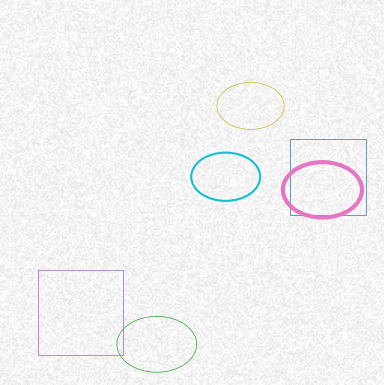[{"shape": "square", "thickness": 0.5, "radius": 0.49, "center": [0.852, 0.54]}, {"shape": "oval", "thickness": 0.5, "radius": 0.52, "center": [0.407, 0.106]}, {"shape": "square", "thickness": 0.5, "radius": 0.56, "center": [0.209, 0.188]}, {"shape": "oval", "thickness": 3, "radius": 0.51, "center": [0.838, 0.507]}, {"shape": "oval", "thickness": 0.5, "radius": 0.44, "center": [0.651, 0.725]}, {"shape": "oval", "thickness": 1.5, "radius": 0.45, "center": [0.586, 0.541]}]